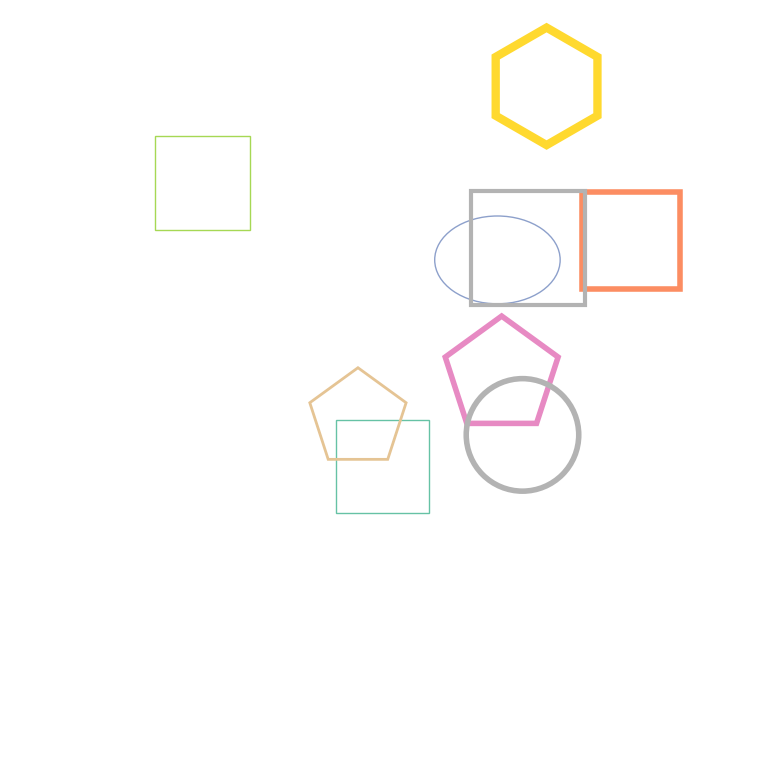[{"shape": "square", "thickness": 0.5, "radius": 0.3, "center": [0.497, 0.395]}, {"shape": "square", "thickness": 2, "radius": 0.32, "center": [0.819, 0.688]}, {"shape": "oval", "thickness": 0.5, "radius": 0.41, "center": [0.646, 0.662]}, {"shape": "pentagon", "thickness": 2, "radius": 0.39, "center": [0.652, 0.512]}, {"shape": "square", "thickness": 0.5, "radius": 0.31, "center": [0.263, 0.763]}, {"shape": "hexagon", "thickness": 3, "radius": 0.38, "center": [0.71, 0.888]}, {"shape": "pentagon", "thickness": 1, "radius": 0.33, "center": [0.465, 0.457]}, {"shape": "square", "thickness": 1.5, "radius": 0.37, "center": [0.685, 0.678]}, {"shape": "circle", "thickness": 2, "radius": 0.37, "center": [0.679, 0.435]}]